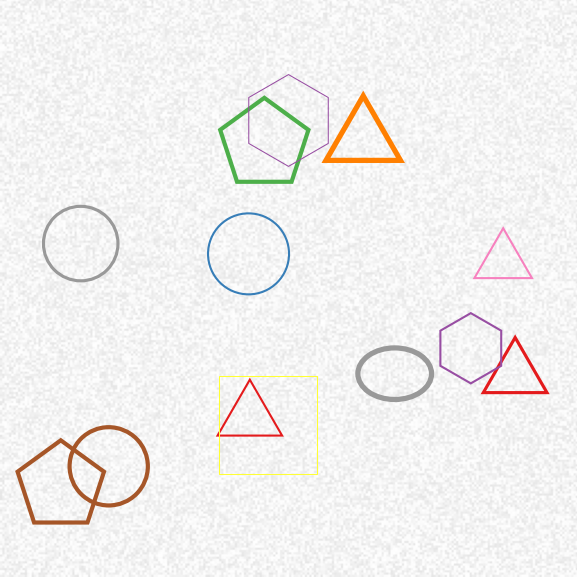[{"shape": "triangle", "thickness": 1.5, "radius": 0.32, "center": [0.892, 0.351]}, {"shape": "triangle", "thickness": 1, "radius": 0.32, "center": [0.433, 0.277]}, {"shape": "circle", "thickness": 1, "radius": 0.35, "center": [0.43, 0.56]}, {"shape": "pentagon", "thickness": 2, "radius": 0.4, "center": [0.458, 0.749]}, {"shape": "hexagon", "thickness": 0.5, "radius": 0.4, "center": [0.5, 0.791]}, {"shape": "hexagon", "thickness": 1, "radius": 0.3, "center": [0.815, 0.396]}, {"shape": "triangle", "thickness": 2.5, "radius": 0.37, "center": [0.629, 0.759]}, {"shape": "square", "thickness": 0.5, "radius": 0.42, "center": [0.464, 0.263]}, {"shape": "circle", "thickness": 2, "radius": 0.34, "center": [0.188, 0.192]}, {"shape": "pentagon", "thickness": 2, "radius": 0.39, "center": [0.105, 0.158]}, {"shape": "triangle", "thickness": 1, "radius": 0.29, "center": [0.871, 0.546]}, {"shape": "oval", "thickness": 2.5, "radius": 0.32, "center": [0.683, 0.352]}, {"shape": "circle", "thickness": 1.5, "radius": 0.32, "center": [0.14, 0.577]}]